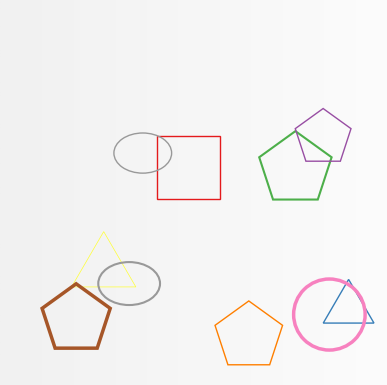[{"shape": "square", "thickness": 1, "radius": 0.41, "center": [0.487, 0.565]}, {"shape": "triangle", "thickness": 1, "radius": 0.38, "center": [0.9, 0.199]}, {"shape": "pentagon", "thickness": 1.5, "radius": 0.49, "center": [0.762, 0.561]}, {"shape": "pentagon", "thickness": 1, "radius": 0.38, "center": [0.834, 0.642]}, {"shape": "pentagon", "thickness": 1, "radius": 0.46, "center": [0.642, 0.127]}, {"shape": "triangle", "thickness": 0.5, "radius": 0.48, "center": [0.268, 0.303]}, {"shape": "pentagon", "thickness": 2.5, "radius": 0.46, "center": [0.197, 0.17]}, {"shape": "circle", "thickness": 2.5, "radius": 0.46, "center": [0.85, 0.183]}, {"shape": "oval", "thickness": 1, "radius": 0.37, "center": [0.368, 0.602]}, {"shape": "oval", "thickness": 1.5, "radius": 0.4, "center": [0.333, 0.263]}]